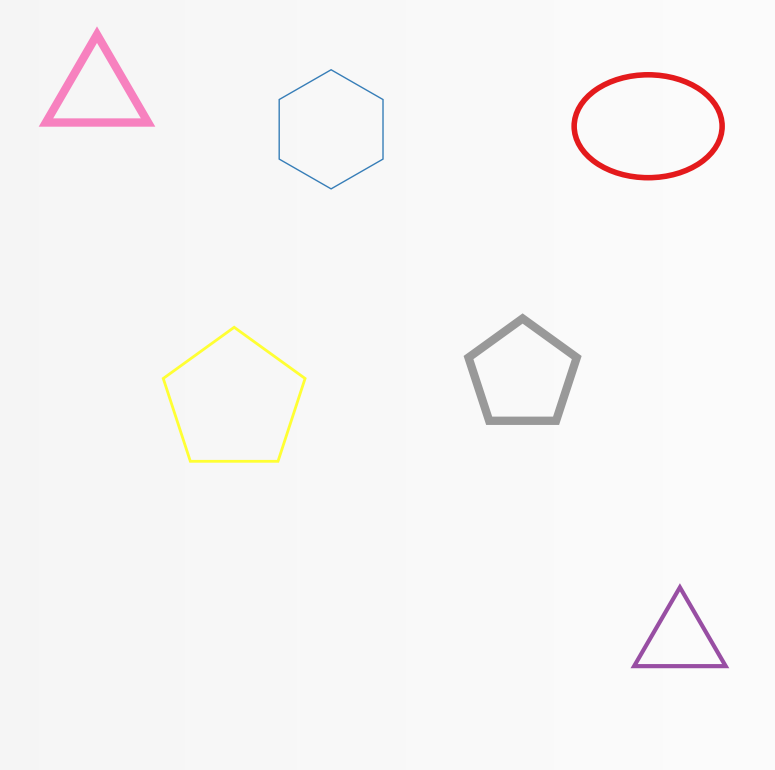[{"shape": "oval", "thickness": 2, "radius": 0.48, "center": [0.836, 0.836]}, {"shape": "hexagon", "thickness": 0.5, "radius": 0.39, "center": [0.427, 0.832]}, {"shape": "triangle", "thickness": 1.5, "radius": 0.34, "center": [0.877, 0.169]}, {"shape": "pentagon", "thickness": 1, "radius": 0.48, "center": [0.302, 0.479]}, {"shape": "triangle", "thickness": 3, "radius": 0.38, "center": [0.125, 0.879]}, {"shape": "pentagon", "thickness": 3, "radius": 0.37, "center": [0.674, 0.513]}]